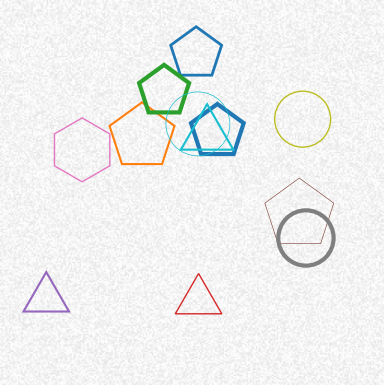[{"shape": "pentagon", "thickness": 2, "radius": 0.35, "center": [0.51, 0.861]}, {"shape": "pentagon", "thickness": 3, "radius": 0.36, "center": [0.565, 0.658]}, {"shape": "pentagon", "thickness": 1.5, "radius": 0.44, "center": [0.369, 0.646]}, {"shape": "pentagon", "thickness": 3, "radius": 0.34, "center": [0.426, 0.763]}, {"shape": "triangle", "thickness": 1, "radius": 0.35, "center": [0.516, 0.22]}, {"shape": "triangle", "thickness": 1.5, "radius": 0.34, "center": [0.12, 0.225]}, {"shape": "pentagon", "thickness": 0.5, "radius": 0.47, "center": [0.777, 0.443]}, {"shape": "hexagon", "thickness": 1, "radius": 0.41, "center": [0.213, 0.611]}, {"shape": "circle", "thickness": 3, "radius": 0.36, "center": [0.795, 0.382]}, {"shape": "circle", "thickness": 1, "radius": 0.36, "center": [0.786, 0.691]}, {"shape": "triangle", "thickness": 1.5, "radius": 0.39, "center": [0.538, 0.651]}, {"shape": "circle", "thickness": 0.5, "radius": 0.42, "center": [0.514, 0.678]}]